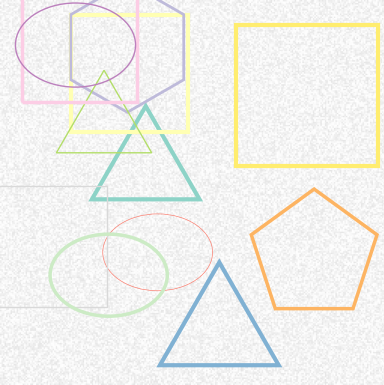[{"shape": "triangle", "thickness": 3, "radius": 0.81, "center": [0.378, 0.563]}, {"shape": "square", "thickness": 3, "radius": 0.76, "center": [0.337, 0.809]}, {"shape": "hexagon", "thickness": 2, "radius": 0.85, "center": [0.331, 0.878]}, {"shape": "oval", "thickness": 0.5, "radius": 0.71, "center": [0.409, 0.345]}, {"shape": "triangle", "thickness": 3, "radius": 0.89, "center": [0.57, 0.14]}, {"shape": "pentagon", "thickness": 2.5, "radius": 0.86, "center": [0.816, 0.337]}, {"shape": "triangle", "thickness": 1, "radius": 0.71, "center": [0.27, 0.675]}, {"shape": "square", "thickness": 2.5, "radius": 0.75, "center": [0.207, 0.883]}, {"shape": "square", "thickness": 1, "radius": 0.79, "center": [0.121, 0.36]}, {"shape": "oval", "thickness": 1, "radius": 0.78, "center": [0.196, 0.883]}, {"shape": "oval", "thickness": 2.5, "radius": 0.76, "center": [0.282, 0.285]}, {"shape": "square", "thickness": 3, "radius": 0.92, "center": [0.798, 0.751]}]